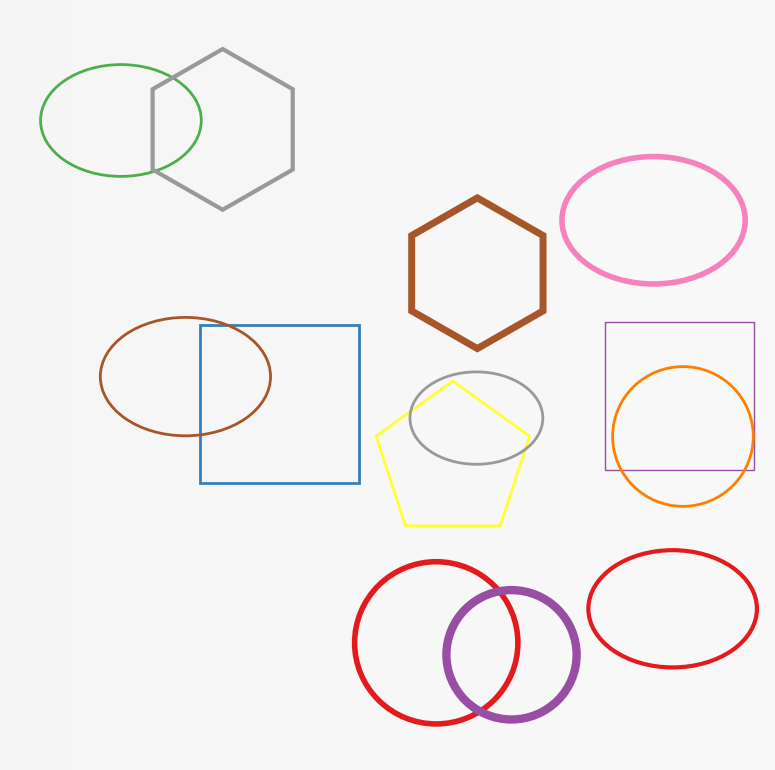[{"shape": "circle", "thickness": 2, "radius": 0.53, "center": [0.563, 0.165]}, {"shape": "oval", "thickness": 1.5, "radius": 0.54, "center": [0.868, 0.209]}, {"shape": "square", "thickness": 1, "radius": 0.51, "center": [0.36, 0.475]}, {"shape": "oval", "thickness": 1, "radius": 0.52, "center": [0.156, 0.844]}, {"shape": "square", "thickness": 0.5, "radius": 0.48, "center": [0.877, 0.486]}, {"shape": "circle", "thickness": 3, "radius": 0.42, "center": [0.66, 0.15]}, {"shape": "circle", "thickness": 1, "radius": 0.45, "center": [0.881, 0.433]}, {"shape": "pentagon", "thickness": 1, "radius": 0.52, "center": [0.584, 0.401]}, {"shape": "hexagon", "thickness": 2.5, "radius": 0.49, "center": [0.616, 0.645]}, {"shape": "oval", "thickness": 1, "radius": 0.55, "center": [0.239, 0.511]}, {"shape": "oval", "thickness": 2, "radius": 0.59, "center": [0.843, 0.714]}, {"shape": "oval", "thickness": 1, "radius": 0.43, "center": [0.615, 0.457]}, {"shape": "hexagon", "thickness": 1.5, "radius": 0.52, "center": [0.287, 0.832]}]